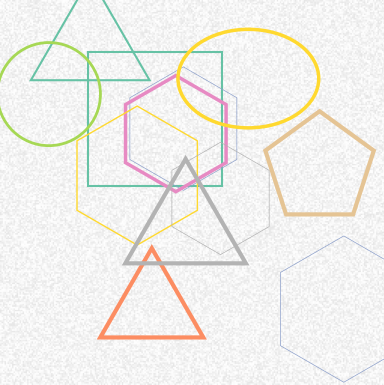[{"shape": "square", "thickness": 1.5, "radius": 0.87, "center": [0.402, 0.692]}, {"shape": "triangle", "thickness": 1.5, "radius": 0.89, "center": [0.234, 0.881]}, {"shape": "triangle", "thickness": 3, "radius": 0.77, "center": [0.394, 0.201]}, {"shape": "hexagon", "thickness": 0.5, "radius": 0.95, "center": [0.893, 0.197]}, {"shape": "hexagon", "thickness": 0.5, "radius": 0.8, "center": [0.476, 0.666]}, {"shape": "hexagon", "thickness": 2.5, "radius": 0.75, "center": [0.457, 0.653]}, {"shape": "circle", "thickness": 2, "radius": 0.67, "center": [0.127, 0.756]}, {"shape": "hexagon", "thickness": 1, "radius": 0.9, "center": [0.356, 0.544]}, {"shape": "oval", "thickness": 2.5, "radius": 0.91, "center": [0.645, 0.796]}, {"shape": "pentagon", "thickness": 3, "radius": 0.74, "center": [0.83, 0.563]}, {"shape": "hexagon", "thickness": 0.5, "radius": 0.73, "center": [0.573, 0.485]}, {"shape": "triangle", "thickness": 3, "radius": 0.9, "center": [0.482, 0.406]}]